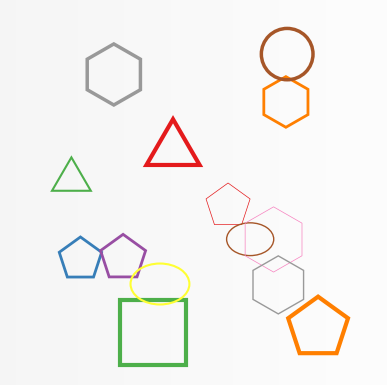[{"shape": "pentagon", "thickness": 0.5, "radius": 0.3, "center": [0.589, 0.465]}, {"shape": "triangle", "thickness": 3, "radius": 0.4, "center": [0.447, 0.611]}, {"shape": "pentagon", "thickness": 2, "radius": 0.29, "center": [0.208, 0.327]}, {"shape": "square", "thickness": 3, "radius": 0.42, "center": [0.395, 0.137]}, {"shape": "triangle", "thickness": 1.5, "radius": 0.29, "center": [0.184, 0.533]}, {"shape": "pentagon", "thickness": 2, "radius": 0.31, "center": [0.318, 0.33]}, {"shape": "hexagon", "thickness": 2, "radius": 0.33, "center": [0.738, 0.735]}, {"shape": "pentagon", "thickness": 3, "radius": 0.41, "center": [0.821, 0.148]}, {"shape": "oval", "thickness": 1.5, "radius": 0.38, "center": [0.413, 0.262]}, {"shape": "oval", "thickness": 1, "radius": 0.3, "center": [0.646, 0.379]}, {"shape": "circle", "thickness": 2.5, "radius": 0.33, "center": [0.741, 0.859]}, {"shape": "hexagon", "thickness": 0.5, "radius": 0.42, "center": [0.706, 0.378]}, {"shape": "hexagon", "thickness": 2.5, "radius": 0.4, "center": [0.294, 0.807]}, {"shape": "hexagon", "thickness": 1, "radius": 0.38, "center": [0.718, 0.26]}]